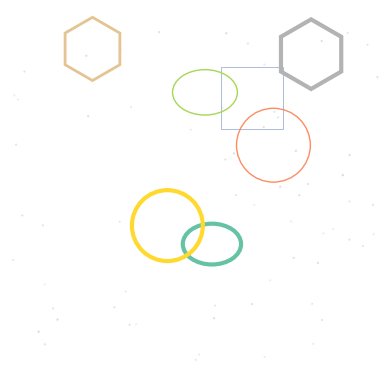[{"shape": "oval", "thickness": 3, "radius": 0.38, "center": [0.55, 0.366]}, {"shape": "circle", "thickness": 1, "radius": 0.48, "center": [0.71, 0.623]}, {"shape": "square", "thickness": 0.5, "radius": 0.41, "center": [0.655, 0.746]}, {"shape": "oval", "thickness": 1, "radius": 0.42, "center": [0.532, 0.76]}, {"shape": "circle", "thickness": 3, "radius": 0.46, "center": [0.435, 0.414]}, {"shape": "hexagon", "thickness": 2, "radius": 0.41, "center": [0.24, 0.873]}, {"shape": "hexagon", "thickness": 3, "radius": 0.45, "center": [0.808, 0.859]}]